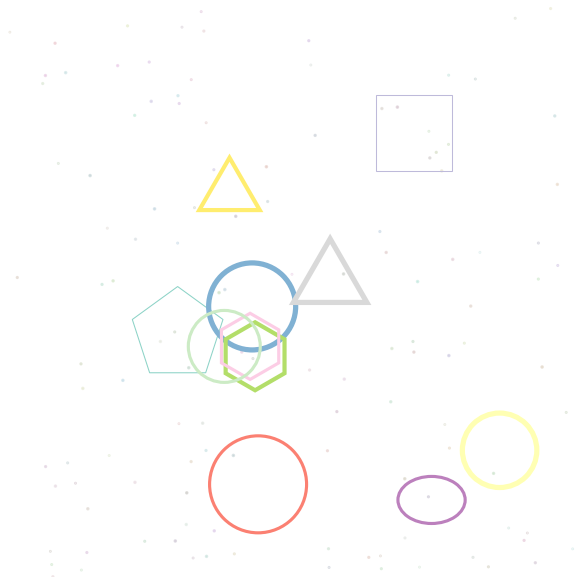[{"shape": "pentagon", "thickness": 0.5, "radius": 0.41, "center": [0.308, 0.42]}, {"shape": "circle", "thickness": 2.5, "radius": 0.32, "center": [0.865, 0.219]}, {"shape": "square", "thickness": 0.5, "radius": 0.33, "center": [0.716, 0.769]}, {"shape": "circle", "thickness": 1.5, "radius": 0.42, "center": [0.447, 0.16]}, {"shape": "circle", "thickness": 2.5, "radius": 0.38, "center": [0.437, 0.469]}, {"shape": "hexagon", "thickness": 2, "radius": 0.29, "center": [0.442, 0.382]}, {"shape": "hexagon", "thickness": 1.5, "radius": 0.29, "center": [0.433, 0.399]}, {"shape": "triangle", "thickness": 2.5, "radius": 0.37, "center": [0.572, 0.512]}, {"shape": "oval", "thickness": 1.5, "radius": 0.29, "center": [0.747, 0.133]}, {"shape": "circle", "thickness": 1.5, "radius": 0.31, "center": [0.388, 0.399]}, {"shape": "triangle", "thickness": 2, "radius": 0.3, "center": [0.397, 0.666]}]